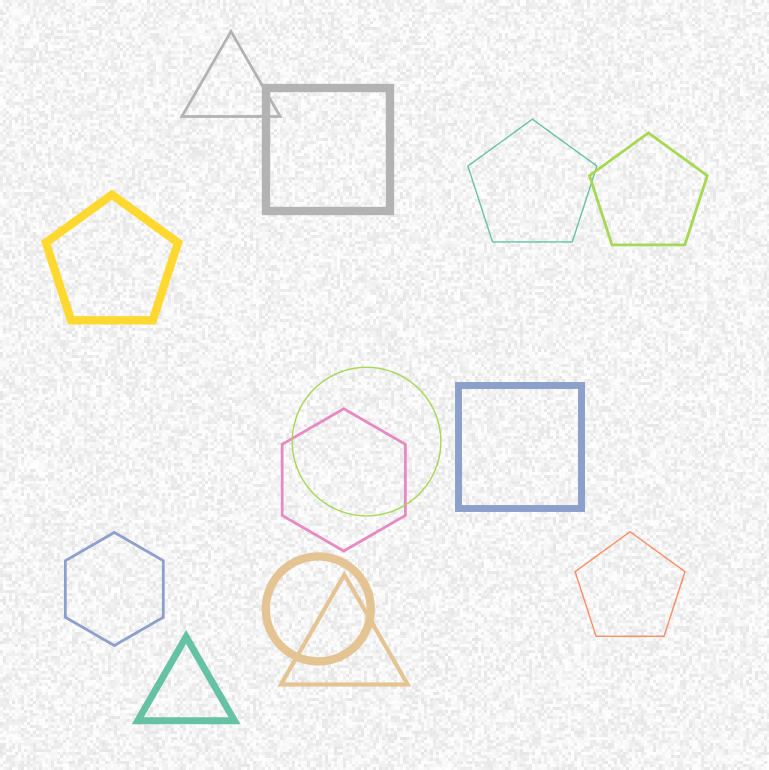[{"shape": "pentagon", "thickness": 0.5, "radius": 0.44, "center": [0.691, 0.757]}, {"shape": "triangle", "thickness": 2.5, "radius": 0.36, "center": [0.242, 0.1]}, {"shape": "pentagon", "thickness": 0.5, "radius": 0.38, "center": [0.818, 0.234]}, {"shape": "square", "thickness": 2.5, "radius": 0.4, "center": [0.674, 0.42]}, {"shape": "hexagon", "thickness": 1, "radius": 0.37, "center": [0.148, 0.235]}, {"shape": "hexagon", "thickness": 1, "radius": 0.46, "center": [0.446, 0.377]}, {"shape": "pentagon", "thickness": 1, "radius": 0.4, "center": [0.842, 0.747]}, {"shape": "circle", "thickness": 0.5, "radius": 0.48, "center": [0.476, 0.427]}, {"shape": "pentagon", "thickness": 3, "radius": 0.45, "center": [0.145, 0.657]}, {"shape": "triangle", "thickness": 1.5, "radius": 0.48, "center": [0.447, 0.159]}, {"shape": "circle", "thickness": 3, "radius": 0.34, "center": [0.413, 0.209]}, {"shape": "triangle", "thickness": 1, "radius": 0.37, "center": [0.3, 0.886]}, {"shape": "square", "thickness": 3, "radius": 0.4, "center": [0.426, 0.806]}]